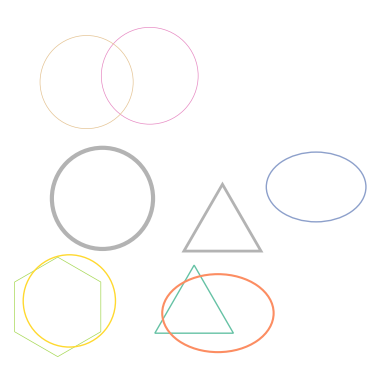[{"shape": "triangle", "thickness": 1, "radius": 0.59, "center": [0.504, 0.193]}, {"shape": "oval", "thickness": 1.5, "radius": 0.72, "center": [0.566, 0.187]}, {"shape": "oval", "thickness": 1, "radius": 0.65, "center": [0.821, 0.514]}, {"shape": "circle", "thickness": 0.5, "radius": 0.63, "center": [0.389, 0.803]}, {"shape": "hexagon", "thickness": 0.5, "radius": 0.65, "center": [0.15, 0.203]}, {"shape": "circle", "thickness": 1, "radius": 0.6, "center": [0.18, 0.218]}, {"shape": "circle", "thickness": 0.5, "radius": 0.6, "center": [0.225, 0.787]}, {"shape": "triangle", "thickness": 2, "radius": 0.58, "center": [0.578, 0.406]}, {"shape": "circle", "thickness": 3, "radius": 0.66, "center": [0.266, 0.485]}]